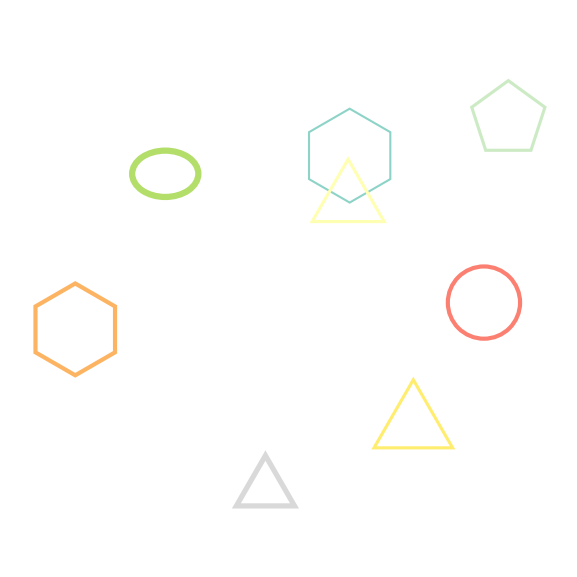[{"shape": "hexagon", "thickness": 1, "radius": 0.41, "center": [0.605, 0.73]}, {"shape": "triangle", "thickness": 1.5, "radius": 0.36, "center": [0.603, 0.651]}, {"shape": "circle", "thickness": 2, "radius": 0.31, "center": [0.838, 0.475]}, {"shape": "hexagon", "thickness": 2, "radius": 0.4, "center": [0.13, 0.429]}, {"shape": "oval", "thickness": 3, "radius": 0.29, "center": [0.286, 0.698]}, {"shape": "triangle", "thickness": 2.5, "radius": 0.29, "center": [0.46, 0.152]}, {"shape": "pentagon", "thickness": 1.5, "radius": 0.33, "center": [0.88, 0.793]}, {"shape": "triangle", "thickness": 1.5, "radius": 0.39, "center": [0.716, 0.263]}]